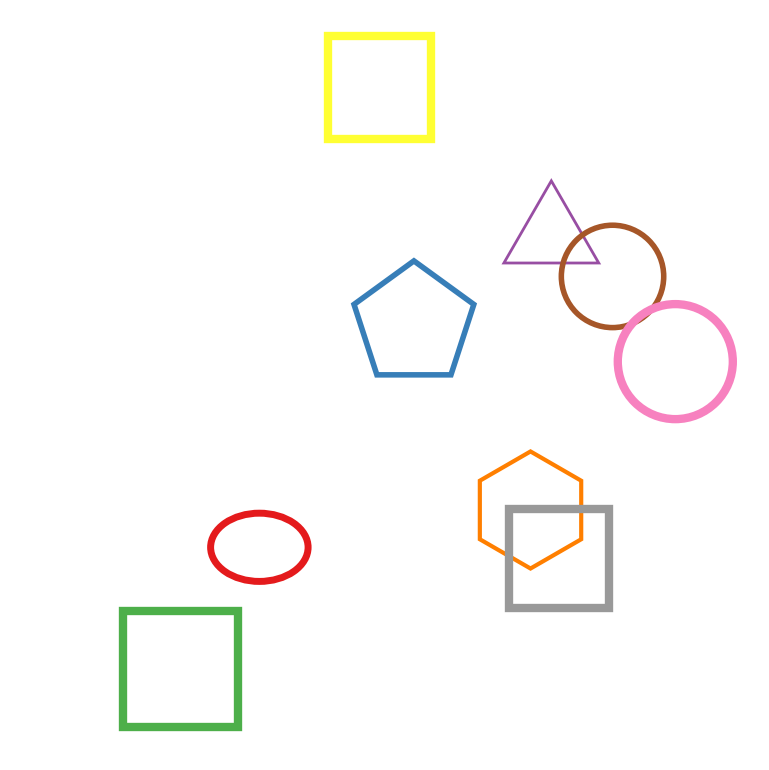[{"shape": "oval", "thickness": 2.5, "radius": 0.32, "center": [0.337, 0.289]}, {"shape": "pentagon", "thickness": 2, "radius": 0.41, "center": [0.538, 0.579]}, {"shape": "square", "thickness": 3, "radius": 0.37, "center": [0.234, 0.131]}, {"shape": "triangle", "thickness": 1, "radius": 0.36, "center": [0.716, 0.694]}, {"shape": "hexagon", "thickness": 1.5, "radius": 0.38, "center": [0.689, 0.338]}, {"shape": "square", "thickness": 3, "radius": 0.34, "center": [0.493, 0.886]}, {"shape": "circle", "thickness": 2, "radius": 0.33, "center": [0.795, 0.641]}, {"shape": "circle", "thickness": 3, "radius": 0.37, "center": [0.877, 0.53]}, {"shape": "square", "thickness": 3, "radius": 0.32, "center": [0.726, 0.275]}]